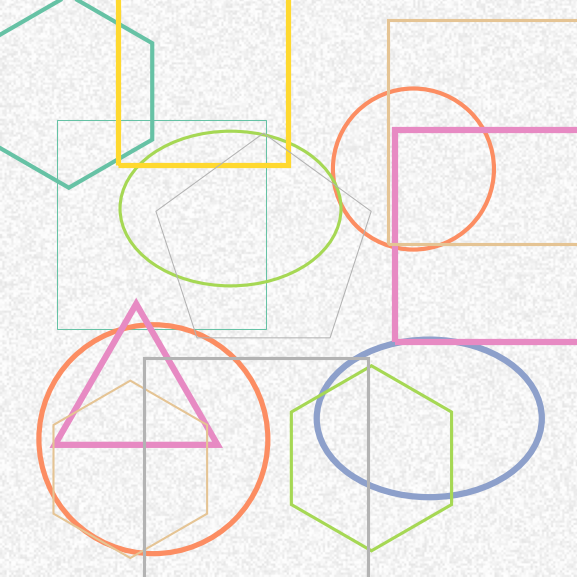[{"shape": "square", "thickness": 0.5, "radius": 0.91, "center": [0.28, 0.61]}, {"shape": "hexagon", "thickness": 2, "radius": 0.83, "center": [0.119, 0.841]}, {"shape": "circle", "thickness": 2, "radius": 0.7, "center": [0.716, 0.706]}, {"shape": "circle", "thickness": 2.5, "radius": 0.99, "center": [0.266, 0.239]}, {"shape": "oval", "thickness": 3, "radius": 0.97, "center": [0.743, 0.275]}, {"shape": "triangle", "thickness": 3, "radius": 0.81, "center": [0.236, 0.31]}, {"shape": "square", "thickness": 3, "radius": 0.92, "center": [0.867, 0.591]}, {"shape": "hexagon", "thickness": 1.5, "radius": 0.8, "center": [0.643, 0.206]}, {"shape": "oval", "thickness": 1.5, "radius": 0.96, "center": [0.399, 0.638]}, {"shape": "square", "thickness": 2.5, "radius": 0.74, "center": [0.351, 0.86]}, {"shape": "square", "thickness": 1.5, "radius": 0.97, "center": [0.865, 0.771]}, {"shape": "hexagon", "thickness": 1, "radius": 0.77, "center": [0.226, 0.186]}, {"shape": "square", "thickness": 1.5, "radius": 0.97, "center": [0.444, 0.185]}, {"shape": "pentagon", "thickness": 0.5, "radius": 0.98, "center": [0.456, 0.573]}]